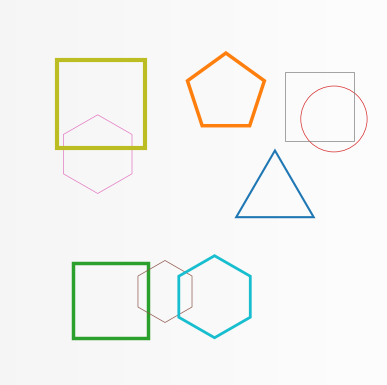[{"shape": "triangle", "thickness": 1.5, "radius": 0.58, "center": [0.71, 0.494]}, {"shape": "pentagon", "thickness": 2.5, "radius": 0.52, "center": [0.583, 0.758]}, {"shape": "square", "thickness": 2.5, "radius": 0.48, "center": [0.284, 0.219]}, {"shape": "circle", "thickness": 0.5, "radius": 0.43, "center": [0.862, 0.691]}, {"shape": "hexagon", "thickness": 0.5, "radius": 0.4, "center": [0.426, 0.243]}, {"shape": "hexagon", "thickness": 0.5, "radius": 0.51, "center": [0.252, 0.6]}, {"shape": "square", "thickness": 0.5, "radius": 0.45, "center": [0.825, 0.724]}, {"shape": "square", "thickness": 3, "radius": 0.57, "center": [0.26, 0.729]}, {"shape": "hexagon", "thickness": 2, "radius": 0.53, "center": [0.554, 0.229]}]